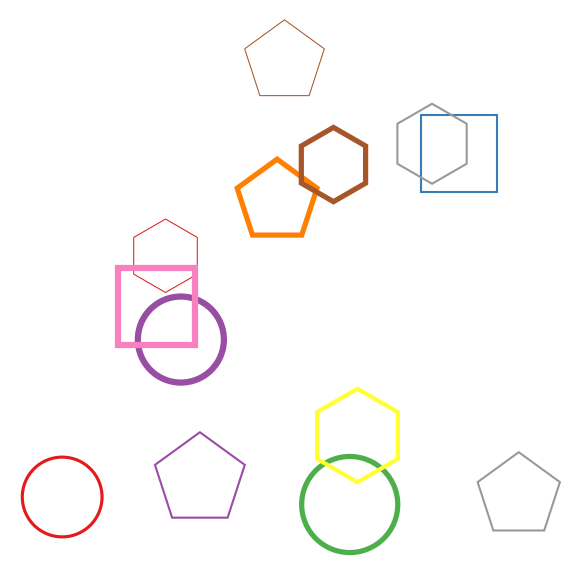[{"shape": "circle", "thickness": 1.5, "radius": 0.35, "center": [0.108, 0.139]}, {"shape": "hexagon", "thickness": 0.5, "radius": 0.32, "center": [0.287, 0.556]}, {"shape": "square", "thickness": 1, "radius": 0.33, "center": [0.795, 0.733]}, {"shape": "circle", "thickness": 2.5, "radius": 0.42, "center": [0.606, 0.126]}, {"shape": "pentagon", "thickness": 1, "radius": 0.41, "center": [0.346, 0.169]}, {"shape": "circle", "thickness": 3, "radius": 0.37, "center": [0.313, 0.411]}, {"shape": "pentagon", "thickness": 2.5, "radius": 0.36, "center": [0.48, 0.651]}, {"shape": "hexagon", "thickness": 2, "radius": 0.4, "center": [0.619, 0.245]}, {"shape": "hexagon", "thickness": 2.5, "radius": 0.32, "center": [0.577, 0.714]}, {"shape": "pentagon", "thickness": 0.5, "radius": 0.36, "center": [0.493, 0.892]}, {"shape": "square", "thickness": 3, "radius": 0.33, "center": [0.271, 0.468]}, {"shape": "hexagon", "thickness": 1, "radius": 0.35, "center": [0.748, 0.75]}, {"shape": "pentagon", "thickness": 1, "radius": 0.37, "center": [0.898, 0.141]}]